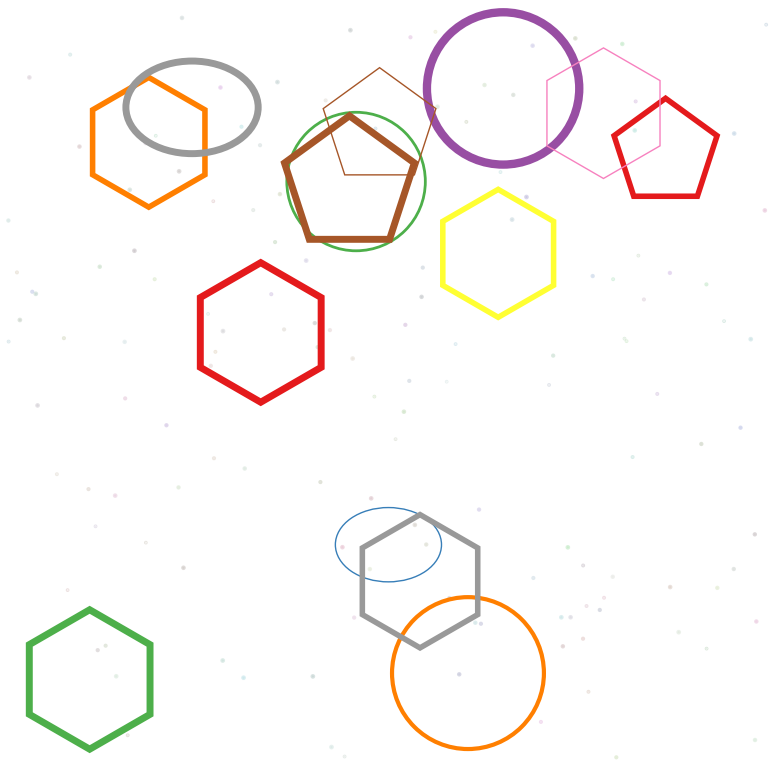[{"shape": "hexagon", "thickness": 2.5, "radius": 0.45, "center": [0.339, 0.568]}, {"shape": "pentagon", "thickness": 2, "radius": 0.35, "center": [0.864, 0.802]}, {"shape": "oval", "thickness": 0.5, "radius": 0.34, "center": [0.504, 0.293]}, {"shape": "hexagon", "thickness": 2.5, "radius": 0.45, "center": [0.116, 0.118]}, {"shape": "circle", "thickness": 1, "radius": 0.45, "center": [0.462, 0.764]}, {"shape": "circle", "thickness": 3, "radius": 0.49, "center": [0.653, 0.885]}, {"shape": "circle", "thickness": 1.5, "radius": 0.49, "center": [0.608, 0.126]}, {"shape": "hexagon", "thickness": 2, "radius": 0.42, "center": [0.193, 0.815]}, {"shape": "hexagon", "thickness": 2, "radius": 0.42, "center": [0.647, 0.671]}, {"shape": "pentagon", "thickness": 2.5, "radius": 0.44, "center": [0.454, 0.761]}, {"shape": "pentagon", "thickness": 0.5, "radius": 0.38, "center": [0.493, 0.835]}, {"shape": "hexagon", "thickness": 0.5, "radius": 0.42, "center": [0.784, 0.853]}, {"shape": "oval", "thickness": 2.5, "radius": 0.43, "center": [0.249, 0.861]}, {"shape": "hexagon", "thickness": 2, "radius": 0.43, "center": [0.545, 0.245]}]